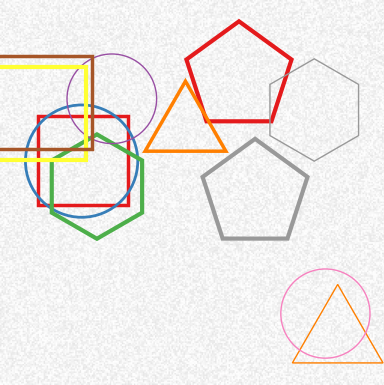[{"shape": "square", "thickness": 2.5, "radius": 0.58, "center": [0.216, 0.583]}, {"shape": "pentagon", "thickness": 3, "radius": 0.72, "center": [0.621, 0.801]}, {"shape": "circle", "thickness": 2, "radius": 0.73, "center": [0.212, 0.582]}, {"shape": "hexagon", "thickness": 3, "radius": 0.68, "center": [0.252, 0.515]}, {"shape": "circle", "thickness": 1, "radius": 0.58, "center": [0.29, 0.743]}, {"shape": "triangle", "thickness": 1, "radius": 0.68, "center": [0.877, 0.125]}, {"shape": "triangle", "thickness": 2.5, "radius": 0.61, "center": [0.482, 0.668]}, {"shape": "square", "thickness": 3, "radius": 0.6, "center": [0.102, 0.704]}, {"shape": "square", "thickness": 2.5, "radius": 0.61, "center": [0.117, 0.734]}, {"shape": "circle", "thickness": 1, "radius": 0.58, "center": [0.845, 0.186]}, {"shape": "hexagon", "thickness": 1, "radius": 0.66, "center": [0.816, 0.714]}, {"shape": "pentagon", "thickness": 3, "radius": 0.72, "center": [0.662, 0.496]}]